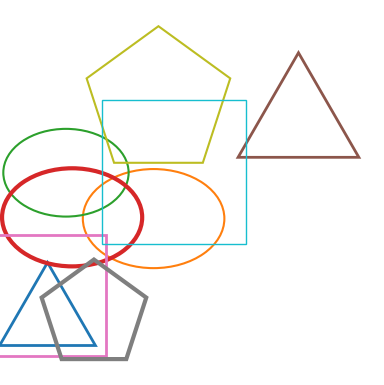[{"shape": "triangle", "thickness": 2, "radius": 0.72, "center": [0.123, 0.174]}, {"shape": "oval", "thickness": 1.5, "radius": 0.92, "center": [0.399, 0.432]}, {"shape": "oval", "thickness": 1.5, "radius": 0.81, "center": [0.171, 0.551]}, {"shape": "oval", "thickness": 3, "radius": 0.91, "center": [0.187, 0.436]}, {"shape": "triangle", "thickness": 2, "radius": 0.91, "center": [0.775, 0.682]}, {"shape": "square", "thickness": 2, "radius": 0.79, "center": [0.118, 0.232]}, {"shape": "pentagon", "thickness": 3, "radius": 0.71, "center": [0.244, 0.183]}, {"shape": "pentagon", "thickness": 1.5, "radius": 0.98, "center": [0.412, 0.736]}, {"shape": "square", "thickness": 1, "radius": 0.94, "center": [0.451, 0.554]}]